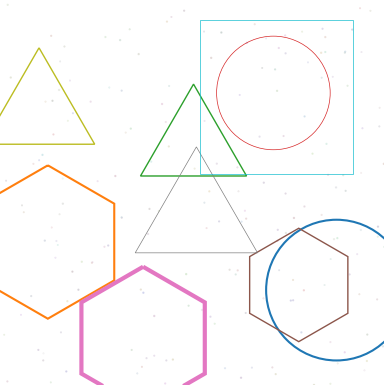[{"shape": "circle", "thickness": 1.5, "radius": 0.91, "center": [0.874, 0.247]}, {"shape": "hexagon", "thickness": 1.5, "radius": 1.0, "center": [0.124, 0.371]}, {"shape": "triangle", "thickness": 1, "radius": 0.8, "center": [0.503, 0.622]}, {"shape": "circle", "thickness": 0.5, "radius": 0.74, "center": [0.71, 0.759]}, {"shape": "hexagon", "thickness": 1, "radius": 0.74, "center": [0.776, 0.26]}, {"shape": "hexagon", "thickness": 3, "radius": 0.93, "center": [0.372, 0.122]}, {"shape": "triangle", "thickness": 0.5, "radius": 0.92, "center": [0.51, 0.435]}, {"shape": "triangle", "thickness": 1, "radius": 0.83, "center": [0.101, 0.709]}, {"shape": "square", "thickness": 0.5, "radius": 1.0, "center": [0.717, 0.748]}]